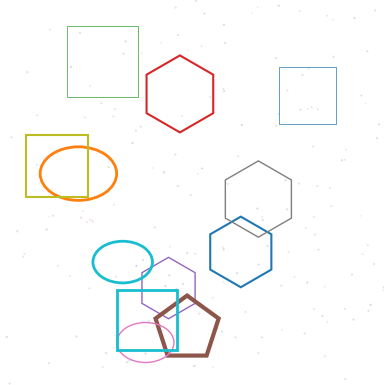[{"shape": "hexagon", "thickness": 1.5, "radius": 0.46, "center": [0.625, 0.346]}, {"shape": "square", "thickness": 0.5, "radius": 0.37, "center": [0.799, 0.751]}, {"shape": "oval", "thickness": 2, "radius": 0.5, "center": [0.204, 0.549]}, {"shape": "square", "thickness": 0.5, "radius": 0.46, "center": [0.266, 0.84]}, {"shape": "hexagon", "thickness": 1.5, "radius": 0.5, "center": [0.467, 0.756]}, {"shape": "hexagon", "thickness": 1, "radius": 0.4, "center": [0.438, 0.252]}, {"shape": "pentagon", "thickness": 3, "radius": 0.43, "center": [0.486, 0.146]}, {"shape": "oval", "thickness": 1, "radius": 0.37, "center": [0.378, 0.11]}, {"shape": "hexagon", "thickness": 1, "radius": 0.5, "center": [0.671, 0.483]}, {"shape": "square", "thickness": 1.5, "radius": 0.4, "center": [0.148, 0.569]}, {"shape": "oval", "thickness": 2, "radius": 0.39, "center": [0.319, 0.319]}, {"shape": "square", "thickness": 2, "radius": 0.39, "center": [0.382, 0.169]}]